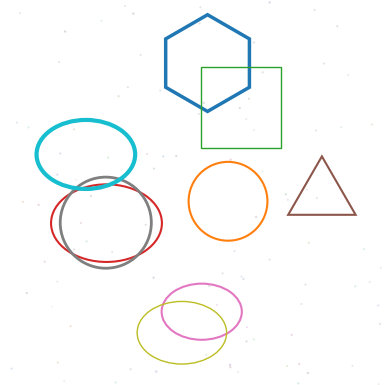[{"shape": "hexagon", "thickness": 2.5, "radius": 0.63, "center": [0.539, 0.836]}, {"shape": "circle", "thickness": 1.5, "radius": 0.51, "center": [0.592, 0.477]}, {"shape": "square", "thickness": 1, "radius": 0.52, "center": [0.626, 0.721]}, {"shape": "oval", "thickness": 1.5, "radius": 0.72, "center": [0.277, 0.42]}, {"shape": "triangle", "thickness": 1.5, "radius": 0.51, "center": [0.836, 0.493]}, {"shape": "oval", "thickness": 1.5, "radius": 0.52, "center": [0.524, 0.19]}, {"shape": "circle", "thickness": 2, "radius": 0.59, "center": [0.275, 0.422]}, {"shape": "oval", "thickness": 1, "radius": 0.58, "center": [0.472, 0.136]}, {"shape": "oval", "thickness": 3, "radius": 0.64, "center": [0.223, 0.599]}]